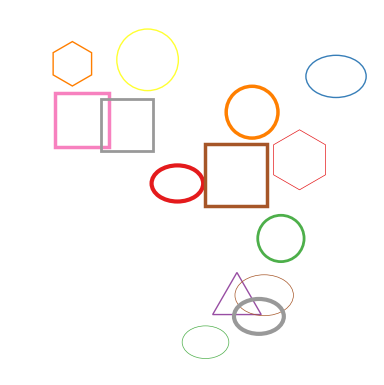[{"shape": "hexagon", "thickness": 0.5, "radius": 0.39, "center": [0.778, 0.585]}, {"shape": "oval", "thickness": 3, "radius": 0.34, "center": [0.461, 0.523]}, {"shape": "oval", "thickness": 1, "radius": 0.39, "center": [0.873, 0.802]}, {"shape": "oval", "thickness": 0.5, "radius": 0.3, "center": [0.534, 0.111]}, {"shape": "circle", "thickness": 2, "radius": 0.3, "center": [0.73, 0.381]}, {"shape": "triangle", "thickness": 1, "radius": 0.36, "center": [0.615, 0.219]}, {"shape": "hexagon", "thickness": 1, "radius": 0.29, "center": [0.188, 0.834]}, {"shape": "circle", "thickness": 2.5, "radius": 0.34, "center": [0.655, 0.709]}, {"shape": "circle", "thickness": 1, "radius": 0.4, "center": [0.383, 0.845]}, {"shape": "oval", "thickness": 0.5, "radius": 0.38, "center": [0.686, 0.233]}, {"shape": "square", "thickness": 2.5, "radius": 0.4, "center": [0.614, 0.546]}, {"shape": "square", "thickness": 2.5, "radius": 0.35, "center": [0.213, 0.689]}, {"shape": "oval", "thickness": 3, "radius": 0.32, "center": [0.673, 0.178]}, {"shape": "square", "thickness": 2, "radius": 0.34, "center": [0.33, 0.675]}]